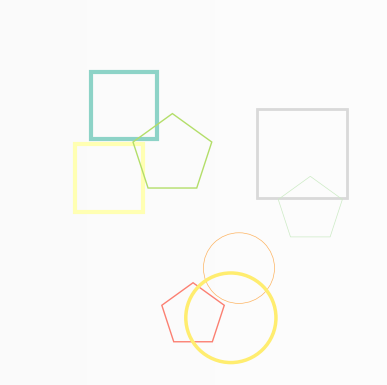[{"shape": "square", "thickness": 3, "radius": 0.43, "center": [0.32, 0.726]}, {"shape": "square", "thickness": 3, "radius": 0.44, "center": [0.282, 0.537]}, {"shape": "pentagon", "thickness": 1, "radius": 0.42, "center": [0.498, 0.181]}, {"shape": "circle", "thickness": 0.5, "radius": 0.46, "center": [0.617, 0.304]}, {"shape": "pentagon", "thickness": 1, "radius": 0.53, "center": [0.445, 0.598]}, {"shape": "square", "thickness": 2, "radius": 0.58, "center": [0.78, 0.602]}, {"shape": "pentagon", "thickness": 0.5, "radius": 0.43, "center": [0.801, 0.455]}, {"shape": "circle", "thickness": 2.5, "radius": 0.58, "center": [0.596, 0.175]}]